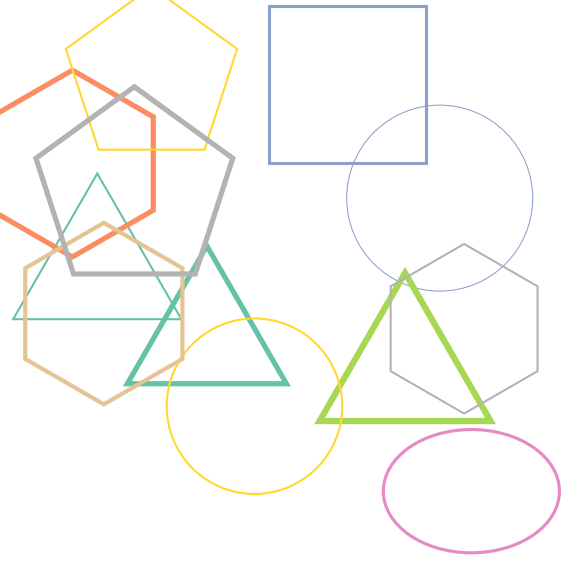[{"shape": "triangle", "thickness": 1, "radius": 0.84, "center": [0.168, 0.531]}, {"shape": "triangle", "thickness": 2.5, "radius": 0.8, "center": [0.358, 0.414]}, {"shape": "hexagon", "thickness": 2.5, "radius": 0.81, "center": [0.125, 0.716]}, {"shape": "circle", "thickness": 0.5, "radius": 0.81, "center": [0.761, 0.656]}, {"shape": "square", "thickness": 1.5, "radius": 0.68, "center": [0.601, 0.853]}, {"shape": "oval", "thickness": 1.5, "radius": 0.76, "center": [0.816, 0.149]}, {"shape": "triangle", "thickness": 3, "radius": 0.85, "center": [0.701, 0.356]}, {"shape": "pentagon", "thickness": 1, "radius": 0.78, "center": [0.262, 0.866]}, {"shape": "circle", "thickness": 1, "radius": 0.76, "center": [0.441, 0.296]}, {"shape": "hexagon", "thickness": 2, "radius": 0.79, "center": [0.18, 0.456]}, {"shape": "hexagon", "thickness": 1, "radius": 0.73, "center": [0.804, 0.43]}, {"shape": "pentagon", "thickness": 2.5, "radius": 0.9, "center": [0.233, 0.67]}]